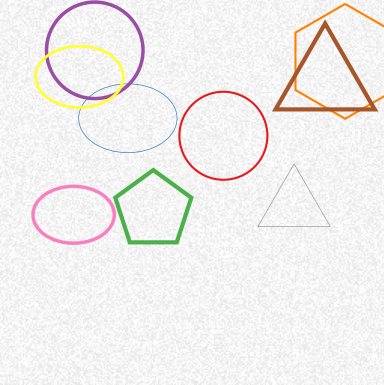[{"shape": "circle", "thickness": 1.5, "radius": 0.57, "center": [0.58, 0.647]}, {"shape": "oval", "thickness": 0.5, "radius": 0.64, "center": [0.332, 0.693]}, {"shape": "pentagon", "thickness": 3, "radius": 0.52, "center": [0.398, 0.454]}, {"shape": "circle", "thickness": 2.5, "radius": 0.63, "center": [0.246, 0.869]}, {"shape": "hexagon", "thickness": 1.5, "radius": 0.75, "center": [0.897, 0.841]}, {"shape": "oval", "thickness": 2, "radius": 0.57, "center": [0.206, 0.8]}, {"shape": "triangle", "thickness": 3, "radius": 0.74, "center": [0.844, 0.79]}, {"shape": "oval", "thickness": 2.5, "radius": 0.53, "center": [0.191, 0.442]}, {"shape": "triangle", "thickness": 0.5, "radius": 0.54, "center": [0.764, 0.466]}]